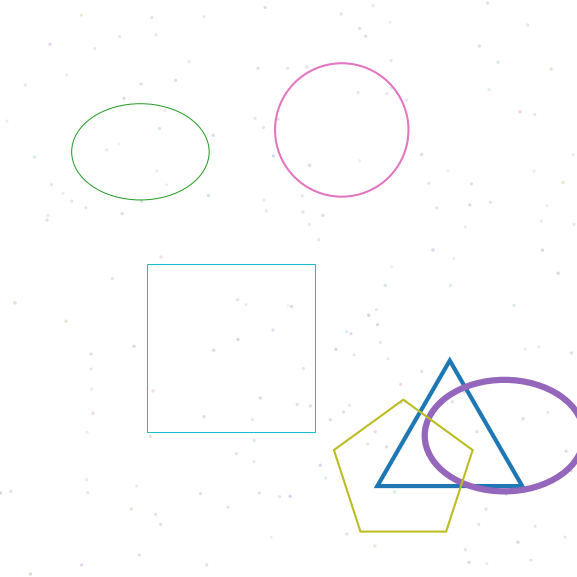[{"shape": "triangle", "thickness": 2, "radius": 0.72, "center": [0.779, 0.23]}, {"shape": "oval", "thickness": 0.5, "radius": 0.6, "center": [0.243, 0.736]}, {"shape": "oval", "thickness": 3, "radius": 0.69, "center": [0.873, 0.245]}, {"shape": "circle", "thickness": 1, "radius": 0.58, "center": [0.592, 0.774]}, {"shape": "pentagon", "thickness": 1, "radius": 0.63, "center": [0.698, 0.181]}, {"shape": "square", "thickness": 0.5, "radius": 0.73, "center": [0.4, 0.397]}]